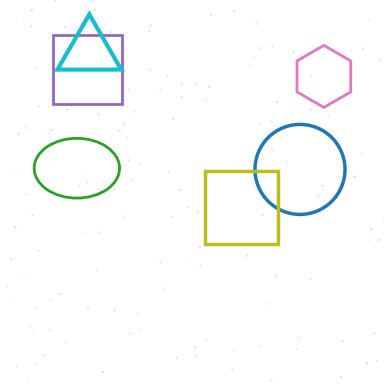[{"shape": "circle", "thickness": 2.5, "radius": 0.58, "center": [0.779, 0.56]}, {"shape": "oval", "thickness": 2, "radius": 0.55, "center": [0.2, 0.563]}, {"shape": "square", "thickness": 2, "radius": 0.45, "center": [0.227, 0.819]}, {"shape": "hexagon", "thickness": 2, "radius": 0.4, "center": [0.841, 0.802]}, {"shape": "square", "thickness": 2.5, "radius": 0.47, "center": [0.627, 0.46]}, {"shape": "triangle", "thickness": 3, "radius": 0.48, "center": [0.232, 0.867]}]